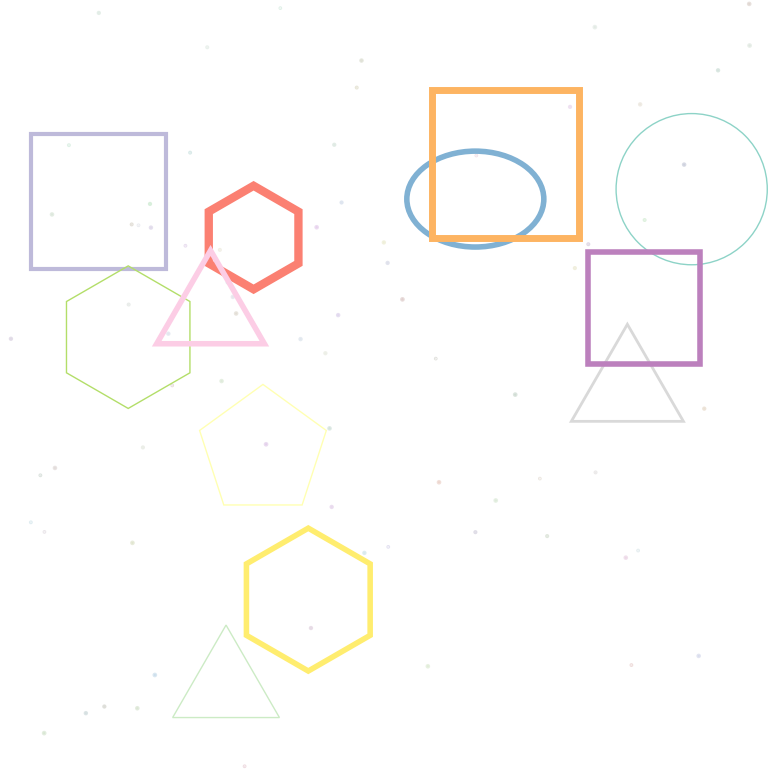[{"shape": "circle", "thickness": 0.5, "radius": 0.49, "center": [0.898, 0.754]}, {"shape": "pentagon", "thickness": 0.5, "radius": 0.43, "center": [0.342, 0.414]}, {"shape": "square", "thickness": 1.5, "radius": 0.44, "center": [0.128, 0.738]}, {"shape": "hexagon", "thickness": 3, "radius": 0.34, "center": [0.329, 0.692]}, {"shape": "oval", "thickness": 2, "radius": 0.44, "center": [0.617, 0.741]}, {"shape": "square", "thickness": 2.5, "radius": 0.48, "center": [0.657, 0.787]}, {"shape": "hexagon", "thickness": 0.5, "radius": 0.46, "center": [0.167, 0.562]}, {"shape": "triangle", "thickness": 2, "radius": 0.4, "center": [0.273, 0.594]}, {"shape": "triangle", "thickness": 1, "radius": 0.42, "center": [0.815, 0.495]}, {"shape": "square", "thickness": 2, "radius": 0.36, "center": [0.837, 0.6]}, {"shape": "triangle", "thickness": 0.5, "radius": 0.4, "center": [0.294, 0.108]}, {"shape": "hexagon", "thickness": 2, "radius": 0.46, "center": [0.4, 0.221]}]